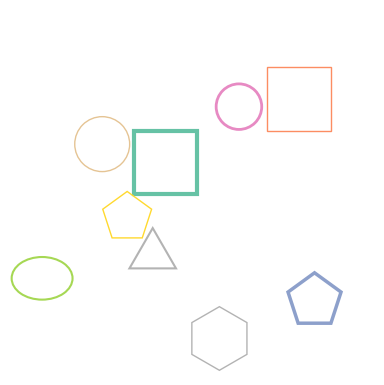[{"shape": "square", "thickness": 3, "radius": 0.41, "center": [0.43, 0.578]}, {"shape": "square", "thickness": 1, "radius": 0.42, "center": [0.776, 0.743]}, {"shape": "pentagon", "thickness": 2.5, "radius": 0.36, "center": [0.817, 0.219]}, {"shape": "circle", "thickness": 2, "radius": 0.3, "center": [0.621, 0.723]}, {"shape": "oval", "thickness": 1.5, "radius": 0.4, "center": [0.109, 0.277]}, {"shape": "pentagon", "thickness": 1, "radius": 0.33, "center": [0.33, 0.436]}, {"shape": "circle", "thickness": 1, "radius": 0.36, "center": [0.265, 0.626]}, {"shape": "hexagon", "thickness": 1, "radius": 0.41, "center": [0.57, 0.121]}, {"shape": "triangle", "thickness": 1.5, "radius": 0.35, "center": [0.397, 0.338]}]